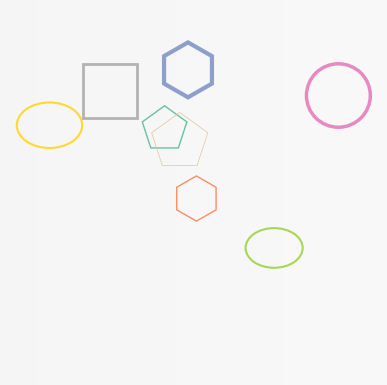[{"shape": "pentagon", "thickness": 1, "radius": 0.3, "center": [0.425, 0.665]}, {"shape": "hexagon", "thickness": 1, "radius": 0.29, "center": [0.507, 0.484]}, {"shape": "hexagon", "thickness": 3, "radius": 0.36, "center": [0.485, 0.819]}, {"shape": "circle", "thickness": 2.5, "radius": 0.41, "center": [0.873, 0.752]}, {"shape": "oval", "thickness": 1.5, "radius": 0.37, "center": [0.707, 0.356]}, {"shape": "oval", "thickness": 1.5, "radius": 0.42, "center": [0.128, 0.675]}, {"shape": "pentagon", "thickness": 0.5, "radius": 0.38, "center": [0.464, 0.632]}, {"shape": "square", "thickness": 2, "radius": 0.35, "center": [0.284, 0.764]}]